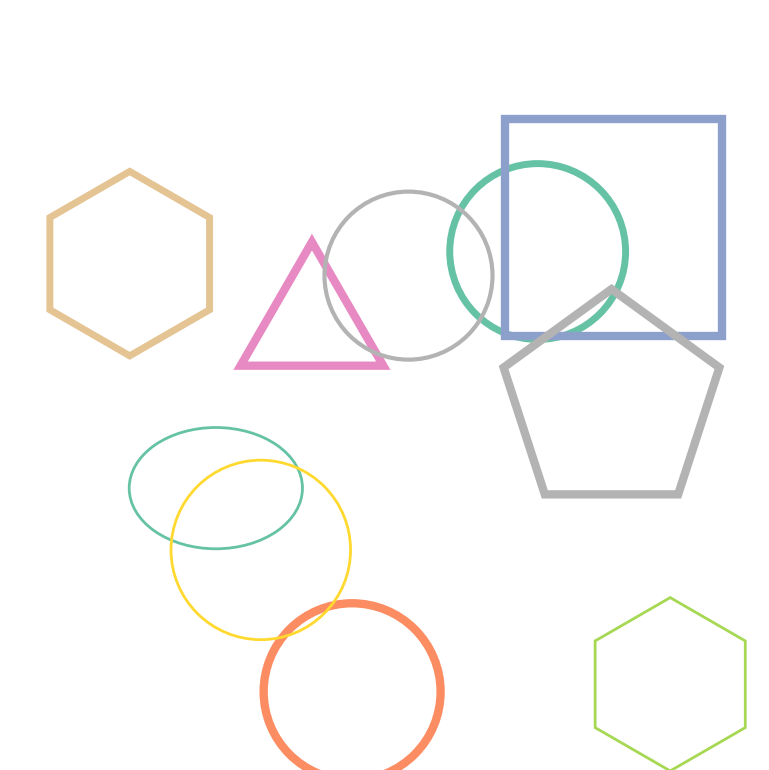[{"shape": "oval", "thickness": 1, "radius": 0.56, "center": [0.28, 0.366]}, {"shape": "circle", "thickness": 2.5, "radius": 0.57, "center": [0.698, 0.673]}, {"shape": "circle", "thickness": 3, "radius": 0.57, "center": [0.457, 0.102]}, {"shape": "square", "thickness": 3, "radius": 0.7, "center": [0.796, 0.705]}, {"shape": "triangle", "thickness": 3, "radius": 0.54, "center": [0.405, 0.579]}, {"shape": "hexagon", "thickness": 1, "radius": 0.56, "center": [0.87, 0.111]}, {"shape": "circle", "thickness": 1, "radius": 0.58, "center": [0.339, 0.286]}, {"shape": "hexagon", "thickness": 2.5, "radius": 0.6, "center": [0.168, 0.658]}, {"shape": "circle", "thickness": 1.5, "radius": 0.55, "center": [0.531, 0.642]}, {"shape": "pentagon", "thickness": 3, "radius": 0.74, "center": [0.794, 0.477]}]